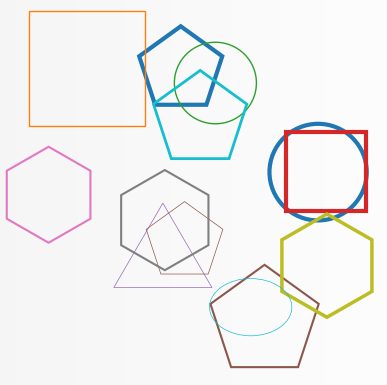[{"shape": "circle", "thickness": 3, "radius": 0.63, "center": [0.821, 0.553]}, {"shape": "pentagon", "thickness": 3, "radius": 0.56, "center": [0.466, 0.819]}, {"shape": "square", "thickness": 1, "radius": 0.74, "center": [0.225, 0.822]}, {"shape": "circle", "thickness": 1, "radius": 0.53, "center": [0.556, 0.784]}, {"shape": "square", "thickness": 3, "radius": 0.52, "center": [0.842, 0.555]}, {"shape": "triangle", "thickness": 0.5, "radius": 0.73, "center": [0.42, 0.326]}, {"shape": "pentagon", "thickness": 0.5, "radius": 0.52, "center": [0.476, 0.372]}, {"shape": "pentagon", "thickness": 1.5, "radius": 0.73, "center": [0.683, 0.165]}, {"shape": "hexagon", "thickness": 1.5, "radius": 0.62, "center": [0.125, 0.494]}, {"shape": "hexagon", "thickness": 1.5, "radius": 0.65, "center": [0.425, 0.428]}, {"shape": "hexagon", "thickness": 2.5, "radius": 0.67, "center": [0.844, 0.31]}, {"shape": "pentagon", "thickness": 2, "radius": 0.63, "center": [0.517, 0.69]}, {"shape": "oval", "thickness": 0.5, "radius": 0.53, "center": [0.647, 0.202]}]